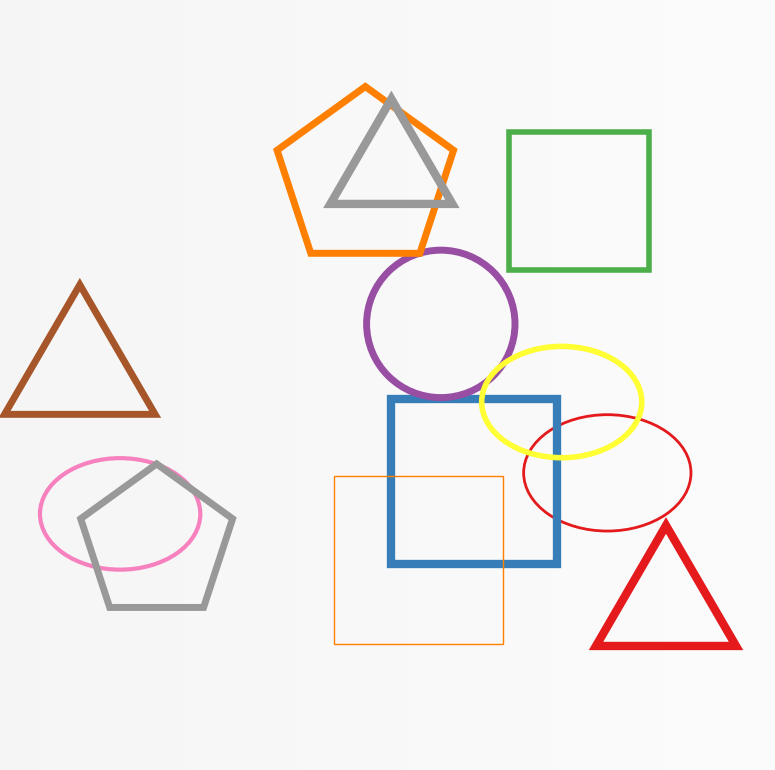[{"shape": "oval", "thickness": 1, "radius": 0.54, "center": [0.784, 0.386]}, {"shape": "triangle", "thickness": 3, "radius": 0.52, "center": [0.859, 0.213]}, {"shape": "square", "thickness": 3, "radius": 0.53, "center": [0.612, 0.374]}, {"shape": "square", "thickness": 2, "radius": 0.45, "center": [0.747, 0.739]}, {"shape": "circle", "thickness": 2.5, "radius": 0.48, "center": [0.569, 0.579]}, {"shape": "pentagon", "thickness": 2.5, "radius": 0.6, "center": [0.471, 0.768]}, {"shape": "square", "thickness": 0.5, "radius": 0.55, "center": [0.54, 0.272]}, {"shape": "oval", "thickness": 2, "radius": 0.52, "center": [0.725, 0.478]}, {"shape": "triangle", "thickness": 2.5, "radius": 0.56, "center": [0.103, 0.518]}, {"shape": "oval", "thickness": 1.5, "radius": 0.52, "center": [0.155, 0.333]}, {"shape": "triangle", "thickness": 3, "radius": 0.45, "center": [0.505, 0.781]}, {"shape": "pentagon", "thickness": 2.5, "radius": 0.52, "center": [0.202, 0.294]}]